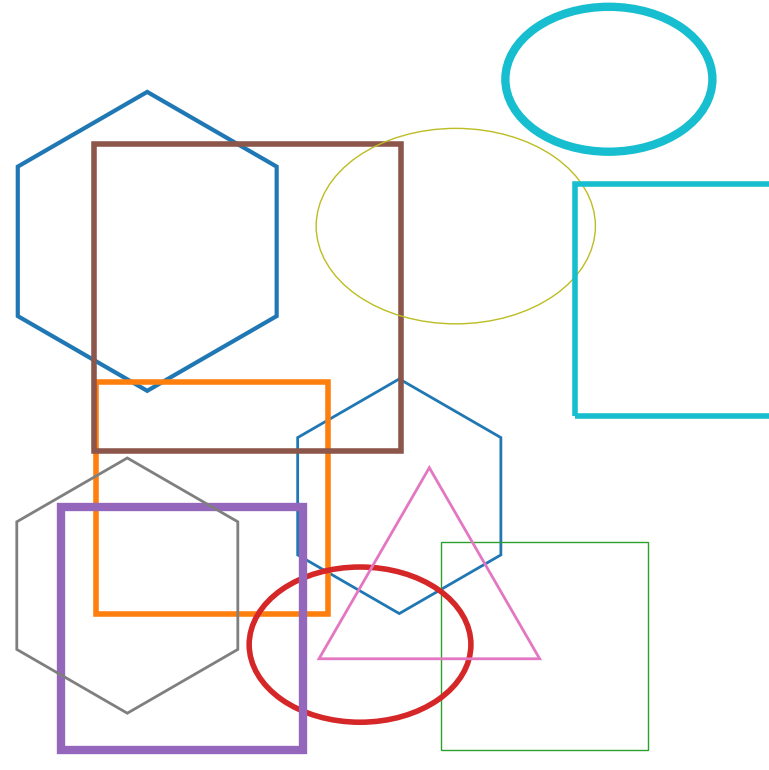[{"shape": "hexagon", "thickness": 1.5, "radius": 0.97, "center": [0.191, 0.687]}, {"shape": "hexagon", "thickness": 1, "radius": 0.76, "center": [0.519, 0.356]}, {"shape": "square", "thickness": 2, "radius": 0.75, "center": [0.276, 0.354]}, {"shape": "square", "thickness": 0.5, "radius": 0.67, "center": [0.707, 0.161]}, {"shape": "oval", "thickness": 2, "radius": 0.72, "center": [0.468, 0.163]}, {"shape": "square", "thickness": 3, "radius": 0.79, "center": [0.236, 0.184]}, {"shape": "square", "thickness": 2, "radius": 1.0, "center": [0.321, 0.613]}, {"shape": "triangle", "thickness": 1, "radius": 0.83, "center": [0.558, 0.227]}, {"shape": "hexagon", "thickness": 1, "radius": 0.83, "center": [0.165, 0.239]}, {"shape": "oval", "thickness": 0.5, "radius": 0.91, "center": [0.592, 0.706]}, {"shape": "oval", "thickness": 3, "radius": 0.67, "center": [0.791, 0.897]}, {"shape": "square", "thickness": 2, "radius": 0.75, "center": [0.898, 0.61]}]